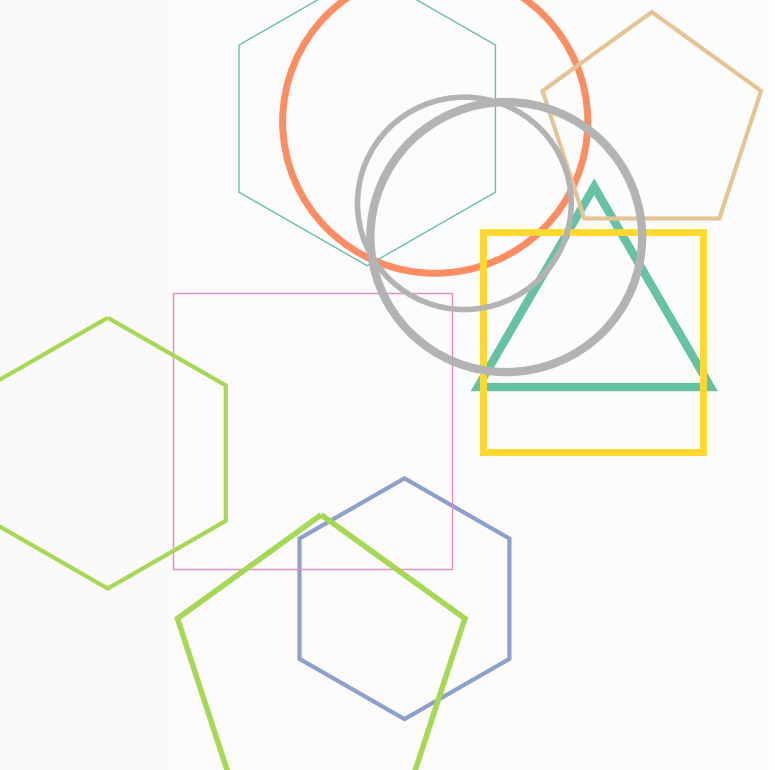[{"shape": "hexagon", "thickness": 0.5, "radius": 0.96, "center": [0.474, 0.846]}, {"shape": "triangle", "thickness": 3, "radius": 0.87, "center": [0.767, 0.584]}, {"shape": "circle", "thickness": 2.5, "radius": 0.98, "center": [0.562, 0.842]}, {"shape": "hexagon", "thickness": 1.5, "radius": 0.78, "center": [0.522, 0.222]}, {"shape": "square", "thickness": 0.5, "radius": 0.9, "center": [0.404, 0.44]}, {"shape": "pentagon", "thickness": 2, "radius": 0.97, "center": [0.414, 0.136]}, {"shape": "hexagon", "thickness": 1.5, "radius": 0.88, "center": [0.139, 0.412]}, {"shape": "square", "thickness": 2.5, "radius": 0.71, "center": [0.765, 0.556]}, {"shape": "pentagon", "thickness": 1.5, "radius": 0.74, "center": [0.841, 0.836]}, {"shape": "circle", "thickness": 3, "radius": 0.88, "center": [0.653, 0.692]}, {"shape": "circle", "thickness": 2, "radius": 0.69, "center": [0.599, 0.736]}]